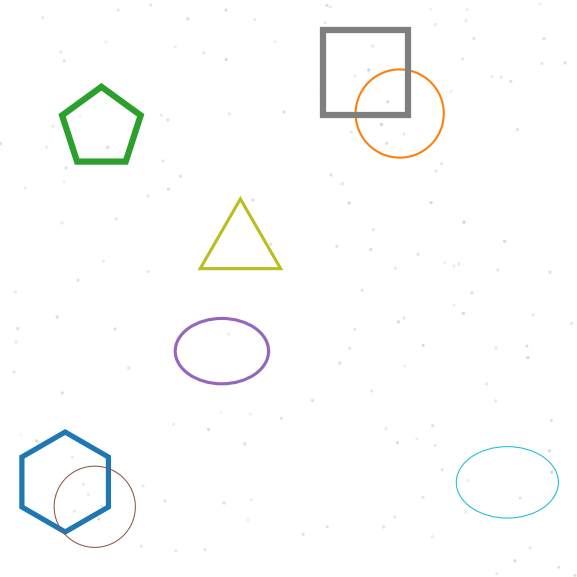[{"shape": "hexagon", "thickness": 2.5, "radius": 0.43, "center": [0.113, 0.165]}, {"shape": "circle", "thickness": 1, "radius": 0.38, "center": [0.692, 0.803]}, {"shape": "pentagon", "thickness": 3, "radius": 0.36, "center": [0.176, 0.777]}, {"shape": "oval", "thickness": 1.5, "radius": 0.4, "center": [0.384, 0.391]}, {"shape": "circle", "thickness": 0.5, "radius": 0.35, "center": [0.164, 0.122]}, {"shape": "square", "thickness": 3, "radius": 0.37, "center": [0.633, 0.873]}, {"shape": "triangle", "thickness": 1.5, "radius": 0.4, "center": [0.416, 0.574]}, {"shape": "oval", "thickness": 0.5, "radius": 0.44, "center": [0.879, 0.164]}]